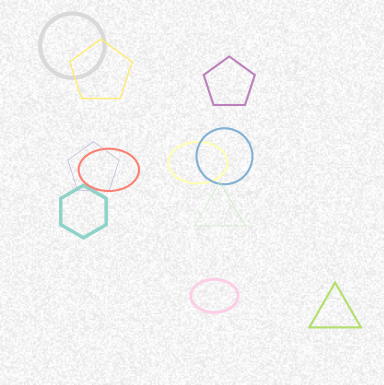[{"shape": "hexagon", "thickness": 2.5, "radius": 0.34, "center": [0.217, 0.451]}, {"shape": "oval", "thickness": 1.5, "radius": 0.39, "center": [0.514, 0.577]}, {"shape": "pentagon", "thickness": 0.5, "radius": 0.35, "center": [0.243, 0.562]}, {"shape": "oval", "thickness": 1.5, "radius": 0.39, "center": [0.283, 0.559]}, {"shape": "circle", "thickness": 1.5, "radius": 0.36, "center": [0.583, 0.594]}, {"shape": "triangle", "thickness": 1.5, "radius": 0.39, "center": [0.871, 0.188]}, {"shape": "oval", "thickness": 2, "radius": 0.31, "center": [0.557, 0.231]}, {"shape": "circle", "thickness": 3, "radius": 0.42, "center": [0.188, 0.881]}, {"shape": "pentagon", "thickness": 1.5, "radius": 0.35, "center": [0.595, 0.784]}, {"shape": "triangle", "thickness": 0.5, "radius": 0.38, "center": [0.571, 0.451]}, {"shape": "pentagon", "thickness": 1, "radius": 0.43, "center": [0.262, 0.813]}]